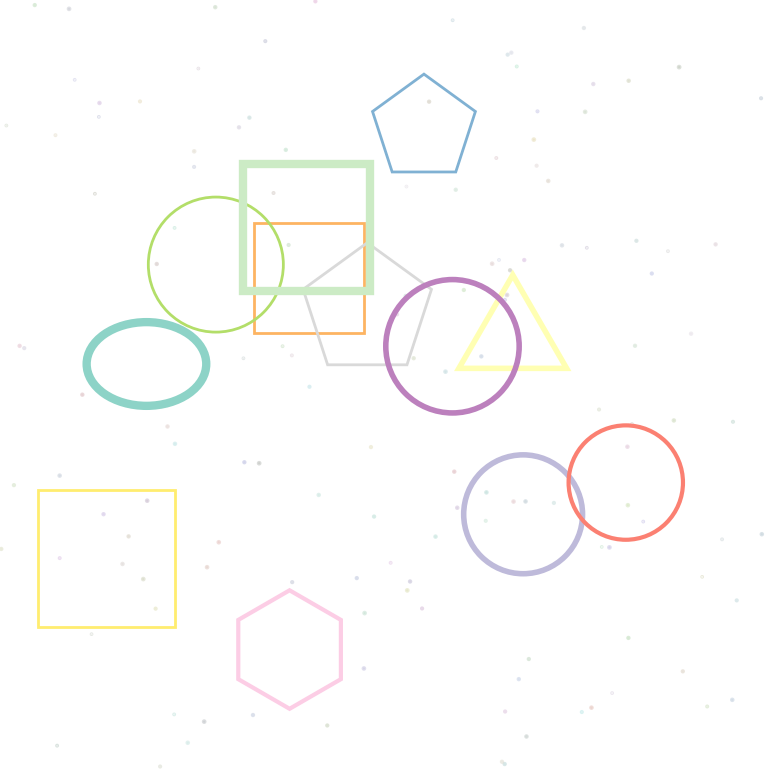[{"shape": "oval", "thickness": 3, "radius": 0.39, "center": [0.19, 0.527]}, {"shape": "triangle", "thickness": 2, "radius": 0.4, "center": [0.666, 0.562]}, {"shape": "circle", "thickness": 2, "radius": 0.39, "center": [0.679, 0.332]}, {"shape": "circle", "thickness": 1.5, "radius": 0.37, "center": [0.813, 0.373]}, {"shape": "pentagon", "thickness": 1, "radius": 0.35, "center": [0.551, 0.833]}, {"shape": "square", "thickness": 1, "radius": 0.36, "center": [0.401, 0.639]}, {"shape": "circle", "thickness": 1, "radius": 0.44, "center": [0.28, 0.656]}, {"shape": "hexagon", "thickness": 1.5, "radius": 0.38, "center": [0.376, 0.156]}, {"shape": "pentagon", "thickness": 1, "radius": 0.44, "center": [0.477, 0.597]}, {"shape": "circle", "thickness": 2, "radius": 0.43, "center": [0.588, 0.55]}, {"shape": "square", "thickness": 3, "radius": 0.41, "center": [0.398, 0.704]}, {"shape": "square", "thickness": 1, "radius": 0.44, "center": [0.139, 0.275]}]